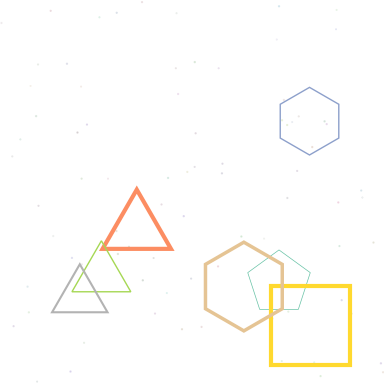[{"shape": "pentagon", "thickness": 0.5, "radius": 0.43, "center": [0.725, 0.265]}, {"shape": "triangle", "thickness": 3, "radius": 0.51, "center": [0.355, 0.405]}, {"shape": "hexagon", "thickness": 1, "radius": 0.44, "center": [0.804, 0.685]}, {"shape": "triangle", "thickness": 1, "radius": 0.44, "center": [0.263, 0.286]}, {"shape": "square", "thickness": 3, "radius": 0.51, "center": [0.808, 0.154]}, {"shape": "hexagon", "thickness": 2.5, "radius": 0.58, "center": [0.633, 0.256]}, {"shape": "triangle", "thickness": 1.5, "radius": 0.42, "center": [0.207, 0.23]}]